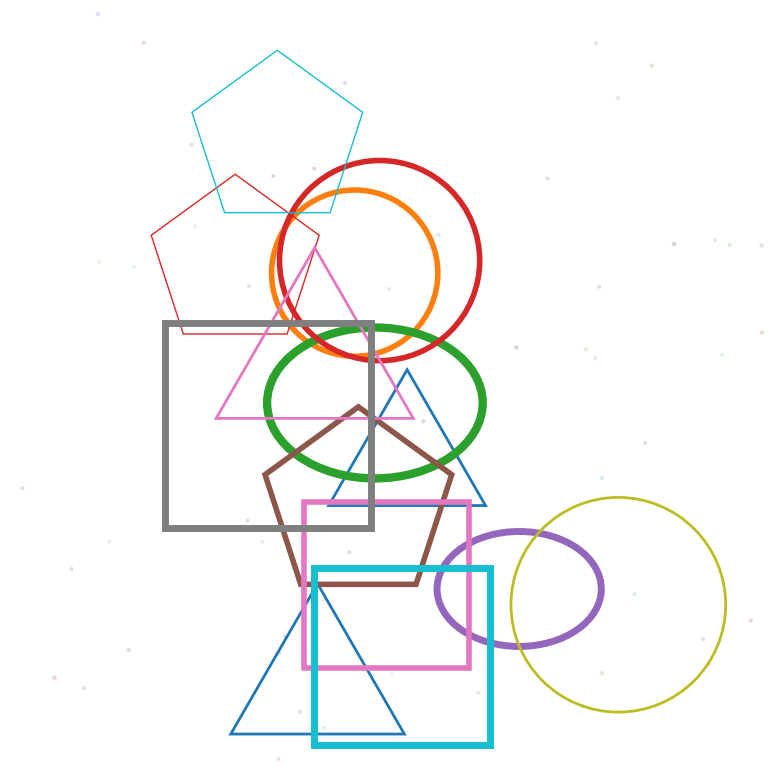[{"shape": "triangle", "thickness": 1, "radius": 0.65, "center": [0.412, 0.112]}, {"shape": "triangle", "thickness": 1, "radius": 0.59, "center": [0.529, 0.402]}, {"shape": "circle", "thickness": 2, "radius": 0.54, "center": [0.461, 0.645]}, {"shape": "oval", "thickness": 3, "radius": 0.7, "center": [0.487, 0.477]}, {"shape": "pentagon", "thickness": 0.5, "radius": 0.57, "center": [0.305, 0.659]}, {"shape": "circle", "thickness": 2, "radius": 0.65, "center": [0.493, 0.662]}, {"shape": "oval", "thickness": 2.5, "radius": 0.53, "center": [0.674, 0.235]}, {"shape": "pentagon", "thickness": 2, "radius": 0.64, "center": [0.465, 0.344]}, {"shape": "triangle", "thickness": 1, "radius": 0.74, "center": [0.409, 0.531]}, {"shape": "square", "thickness": 2, "radius": 0.54, "center": [0.502, 0.24]}, {"shape": "square", "thickness": 2.5, "radius": 0.67, "center": [0.348, 0.447]}, {"shape": "circle", "thickness": 1, "radius": 0.7, "center": [0.803, 0.215]}, {"shape": "pentagon", "thickness": 0.5, "radius": 0.58, "center": [0.36, 0.818]}, {"shape": "square", "thickness": 2.5, "radius": 0.57, "center": [0.522, 0.147]}]